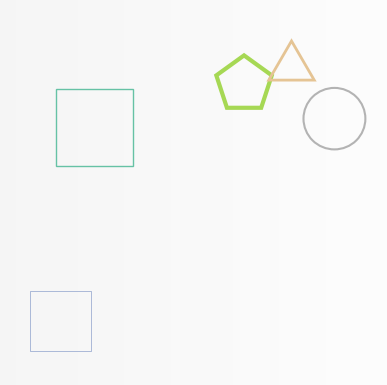[{"shape": "square", "thickness": 1, "radius": 0.5, "center": [0.243, 0.67]}, {"shape": "square", "thickness": 0.5, "radius": 0.39, "center": [0.155, 0.167]}, {"shape": "pentagon", "thickness": 3, "radius": 0.38, "center": [0.63, 0.781]}, {"shape": "triangle", "thickness": 2, "radius": 0.34, "center": [0.752, 0.826]}, {"shape": "circle", "thickness": 1.5, "radius": 0.4, "center": [0.863, 0.692]}]